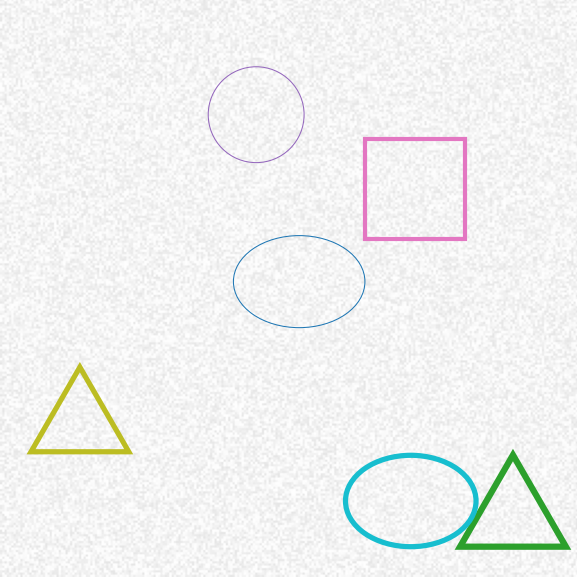[{"shape": "oval", "thickness": 0.5, "radius": 0.57, "center": [0.518, 0.511]}, {"shape": "triangle", "thickness": 3, "radius": 0.53, "center": [0.888, 0.105]}, {"shape": "circle", "thickness": 0.5, "radius": 0.42, "center": [0.444, 0.801]}, {"shape": "square", "thickness": 2, "radius": 0.43, "center": [0.719, 0.672]}, {"shape": "triangle", "thickness": 2.5, "radius": 0.49, "center": [0.138, 0.266]}, {"shape": "oval", "thickness": 2.5, "radius": 0.57, "center": [0.711, 0.132]}]